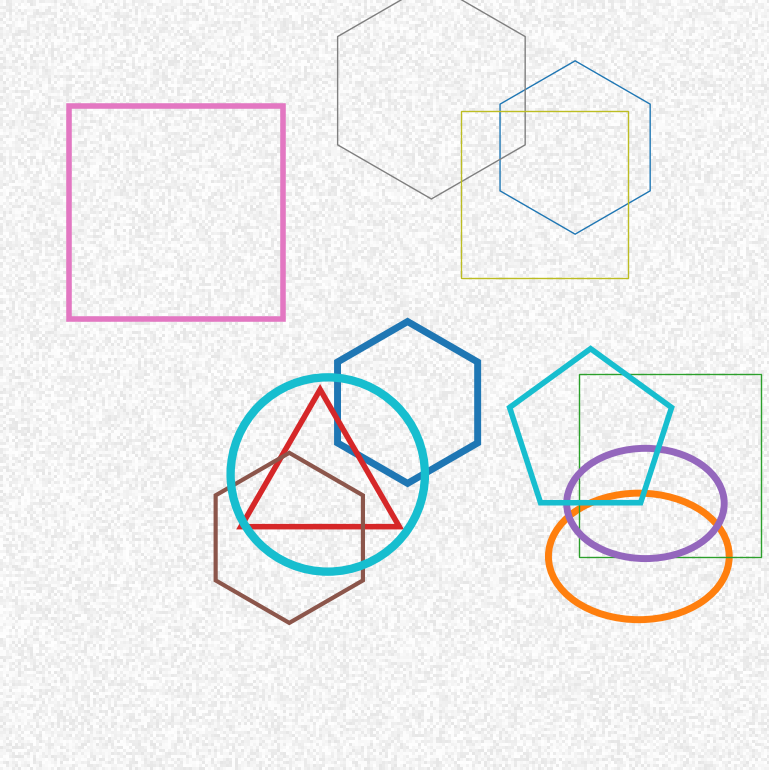[{"shape": "hexagon", "thickness": 0.5, "radius": 0.56, "center": [0.747, 0.808]}, {"shape": "hexagon", "thickness": 2.5, "radius": 0.53, "center": [0.529, 0.477]}, {"shape": "oval", "thickness": 2.5, "radius": 0.59, "center": [0.83, 0.277]}, {"shape": "square", "thickness": 0.5, "radius": 0.59, "center": [0.87, 0.395]}, {"shape": "triangle", "thickness": 2, "radius": 0.59, "center": [0.416, 0.375]}, {"shape": "oval", "thickness": 2.5, "radius": 0.51, "center": [0.838, 0.346]}, {"shape": "hexagon", "thickness": 1.5, "radius": 0.55, "center": [0.376, 0.301]}, {"shape": "square", "thickness": 2, "radius": 0.69, "center": [0.229, 0.724]}, {"shape": "hexagon", "thickness": 0.5, "radius": 0.7, "center": [0.56, 0.882]}, {"shape": "square", "thickness": 0.5, "radius": 0.54, "center": [0.707, 0.747]}, {"shape": "pentagon", "thickness": 2, "radius": 0.55, "center": [0.767, 0.437]}, {"shape": "circle", "thickness": 3, "radius": 0.63, "center": [0.426, 0.384]}]